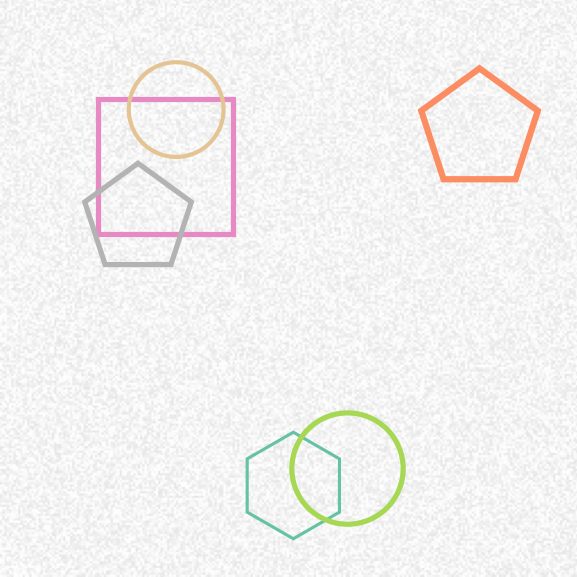[{"shape": "hexagon", "thickness": 1.5, "radius": 0.46, "center": [0.508, 0.158]}, {"shape": "pentagon", "thickness": 3, "radius": 0.53, "center": [0.83, 0.775]}, {"shape": "square", "thickness": 2.5, "radius": 0.58, "center": [0.286, 0.711]}, {"shape": "circle", "thickness": 2.5, "radius": 0.48, "center": [0.602, 0.188]}, {"shape": "circle", "thickness": 2, "radius": 0.41, "center": [0.305, 0.809]}, {"shape": "pentagon", "thickness": 2.5, "radius": 0.48, "center": [0.239, 0.619]}]